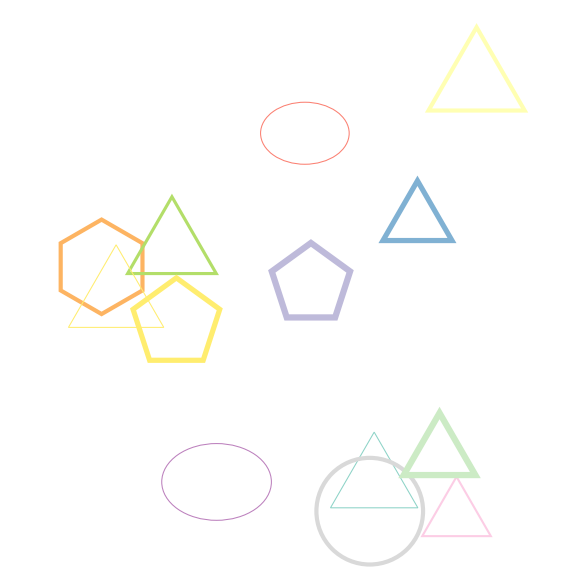[{"shape": "triangle", "thickness": 0.5, "radius": 0.44, "center": [0.648, 0.163]}, {"shape": "triangle", "thickness": 2, "radius": 0.48, "center": [0.825, 0.856]}, {"shape": "pentagon", "thickness": 3, "radius": 0.36, "center": [0.538, 0.507]}, {"shape": "oval", "thickness": 0.5, "radius": 0.38, "center": [0.528, 0.768]}, {"shape": "triangle", "thickness": 2.5, "radius": 0.34, "center": [0.723, 0.617]}, {"shape": "hexagon", "thickness": 2, "radius": 0.41, "center": [0.176, 0.537]}, {"shape": "triangle", "thickness": 1.5, "radius": 0.44, "center": [0.298, 0.57]}, {"shape": "triangle", "thickness": 1, "radius": 0.34, "center": [0.791, 0.105]}, {"shape": "circle", "thickness": 2, "radius": 0.46, "center": [0.64, 0.114]}, {"shape": "oval", "thickness": 0.5, "radius": 0.47, "center": [0.375, 0.165]}, {"shape": "triangle", "thickness": 3, "radius": 0.36, "center": [0.761, 0.212]}, {"shape": "triangle", "thickness": 0.5, "radius": 0.48, "center": [0.201, 0.48]}, {"shape": "pentagon", "thickness": 2.5, "radius": 0.39, "center": [0.305, 0.439]}]